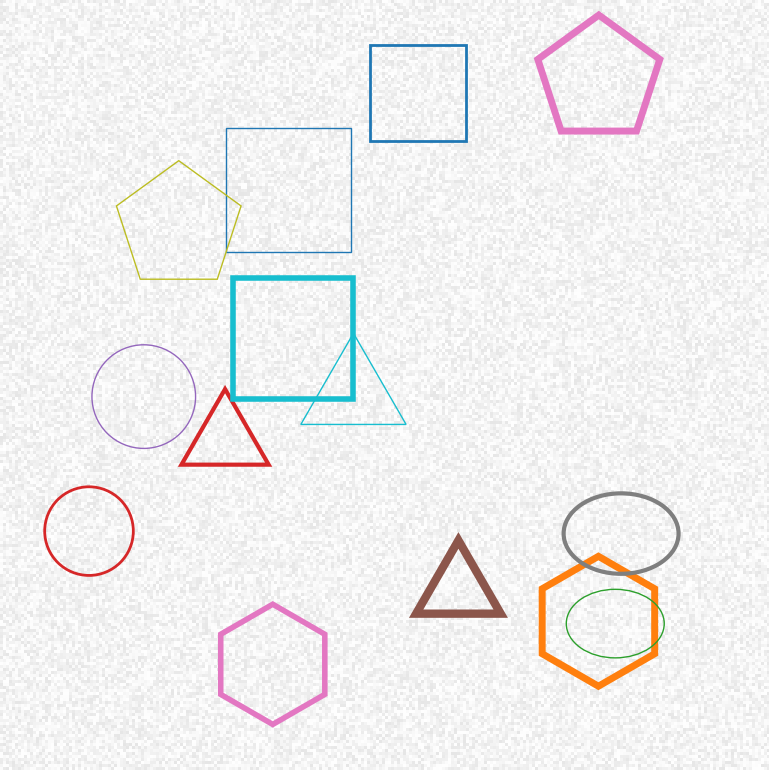[{"shape": "square", "thickness": 0.5, "radius": 0.4, "center": [0.375, 0.753]}, {"shape": "square", "thickness": 1, "radius": 0.31, "center": [0.543, 0.879]}, {"shape": "hexagon", "thickness": 2.5, "radius": 0.42, "center": [0.777, 0.193]}, {"shape": "oval", "thickness": 0.5, "radius": 0.32, "center": [0.799, 0.19]}, {"shape": "triangle", "thickness": 1.5, "radius": 0.33, "center": [0.292, 0.429]}, {"shape": "circle", "thickness": 1, "radius": 0.29, "center": [0.116, 0.31]}, {"shape": "circle", "thickness": 0.5, "radius": 0.34, "center": [0.187, 0.485]}, {"shape": "triangle", "thickness": 3, "radius": 0.32, "center": [0.595, 0.235]}, {"shape": "pentagon", "thickness": 2.5, "radius": 0.42, "center": [0.778, 0.897]}, {"shape": "hexagon", "thickness": 2, "radius": 0.39, "center": [0.354, 0.137]}, {"shape": "oval", "thickness": 1.5, "radius": 0.37, "center": [0.807, 0.307]}, {"shape": "pentagon", "thickness": 0.5, "radius": 0.43, "center": [0.232, 0.706]}, {"shape": "square", "thickness": 2, "radius": 0.39, "center": [0.381, 0.56]}, {"shape": "triangle", "thickness": 0.5, "radius": 0.39, "center": [0.459, 0.488]}]